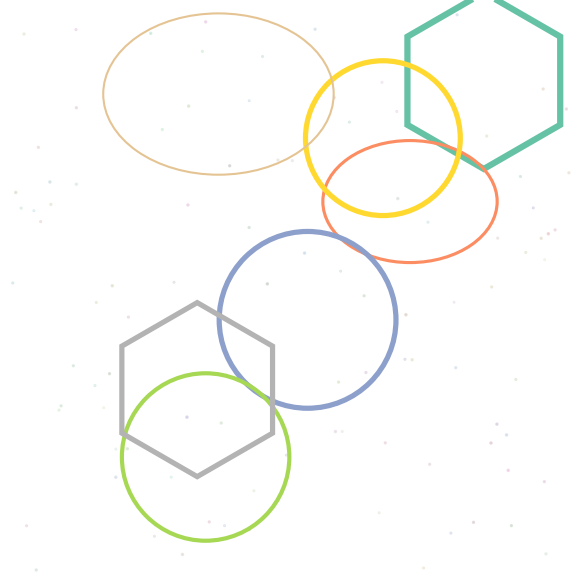[{"shape": "hexagon", "thickness": 3, "radius": 0.76, "center": [0.838, 0.859]}, {"shape": "oval", "thickness": 1.5, "radius": 0.75, "center": [0.71, 0.65]}, {"shape": "circle", "thickness": 2.5, "radius": 0.77, "center": [0.533, 0.445]}, {"shape": "circle", "thickness": 2, "radius": 0.72, "center": [0.356, 0.208]}, {"shape": "circle", "thickness": 2.5, "radius": 0.67, "center": [0.663, 0.76]}, {"shape": "oval", "thickness": 1, "radius": 1.0, "center": [0.378, 0.836]}, {"shape": "hexagon", "thickness": 2.5, "radius": 0.75, "center": [0.341, 0.324]}]